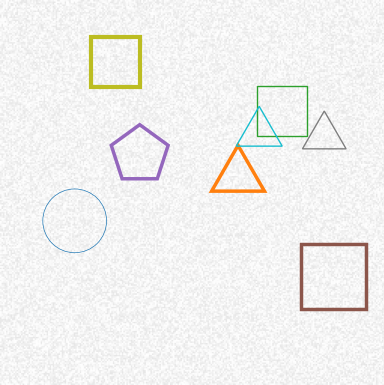[{"shape": "circle", "thickness": 0.5, "radius": 0.41, "center": [0.194, 0.426]}, {"shape": "triangle", "thickness": 2.5, "radius": 0.4, "center": [0.618, 0.543]}, {"shape": "square", "thickness": 1, "radius": 0.33, "center": [0.733, 0.711]}, {"shape": "pentagon", "thickness": 2.5, "radius": 0.39, "center": [0.363, 0.599]}, {"shape": "square", "thickness": 2.5, "radius": 0.42, "center": [0.866, 0.282]}, {"shape": "triangle", "thickness": 1, "radius": 0.33, "center": [0.842, 0.646]}, {"shape": "square", "thickness": 3, "radius": 0.32, "center": [0.3, 0.838]}, {"shape": "triangle", "thickness": 1, "radius": 0.34, "center": [0.673, 0.655]}]